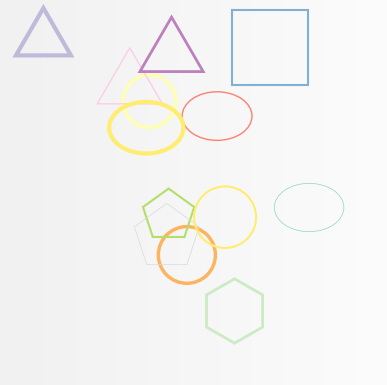[{"shape": "oval", "thickness": 0.5, "radius": 0.45, "center": [0.798, 0.461]}, {"shape": "circle", "thickness": 2.5, "radius": 0.34, "center": [0.385, 0.737]}, {"shape": "triangle", "thickness": 3, "radius": 0.41, "center": [0.112, 0.897]}, {"shape": "oval", "thickness": 1, "radius": 0.45, "center": [0.56, 0.699]}, {"shape": "square", "thickness": 1.5, "radius": 0.49, "center": [0.697, 0.877]}, {"shape": "circle", "thickness": 2.5, "radius": 0.37, "center": [0.482, 0.338]}, {"shape": "pentagon", "thickness": 1.5, "radius": 0.35, "center": [0.435, 0.441]}, {"shape": "triangle", "thickness": 1, "radius": 0.49, "center": [0.335, 0.779]}, {"shape": "pentagon", "thickness": 0.5, "radius": 0.44, "center": [0.43, 0.384]}, {"shape": "triangle", "thickness": 2, "radius": 0.47, "center": [0.443, 0.861]}, {"shape": "hexagon", "thickness": 2, "radius": 0.42, "center": [0.605, 0.192]}, {"shape": "circle", "thickness": 1.5, "radius": 0.4, "center": [0.581, 0.436]}, {"shape": "oval", "thickness": 3, "radius": 0.48, "center": [0.377, 0.668]}]